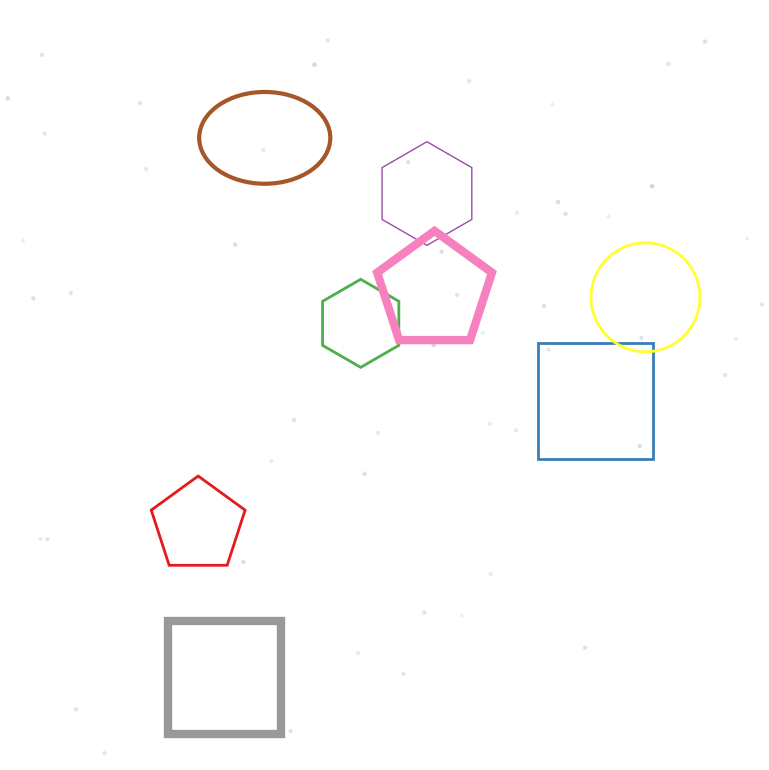[{"shape": "pentagon", "thickness": 1, "radius": 0.32, "center": [0.257, 0.318]}, {"shape": "square", "thickness": 1, "radius": 0.37, "center": [0.773, 0.479]}, {"shape": "hexagon", "thickness": 1, "radius": 0.29, "center": [0.468, 0.58]}, {"shape": "hexagon", "thickness": 0.5, "radius": 0.34, "center": [0.554, 0.749]}, {"shape": "circle", "thickness": 1, "radius": 0.35, "center": [0.838, 0.614]}, {"shape": "oval", "thickness": 1.5, "radius": 0.43, "center": [0.344, 0.821]}, {"shape": "pentagon", "thickness": 3, "radius": 0.39, "center": [0.564, 0.622]}, {"shape": "square", "thickness": 3, "radius": 0.37, "center": [0.292, 0.12]}]